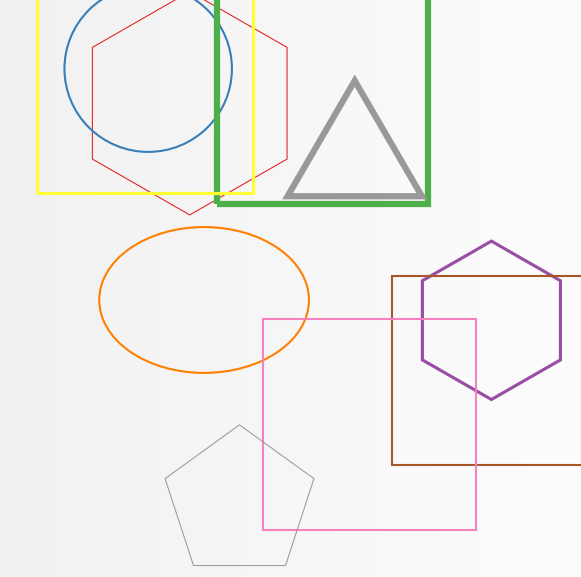[{"shape": "hexagon", "thickness": 0.5, "radius": 0.97, "center": [0.326, 0.82]}, {"shape": "circle", "thickness": 1, "radius": 0.72, "center": [0.255, 0.88]}, {"shape": "square", "thickness": 3, "radius": 0.91, "center": [0.555, 0.827]}, {"shape": "hexagon", "thickness": 1.5, "radius": 0.69, "center": [0.845, 0.444]}, {"shape": "oval", "thickness": 1, "radius": 0.9, "center": [0.351, 0.48]}, {"shape": "square", "thickness": 1.5, "radius": 0.93, "center": [0.249, 0.85]}, {"shape": "square", "thickness": 1, "radius": 0.82, "center": [0.837, 0.357]}, {"shape": "square", "thickness": 1, "radius": 0.92, "center": [0.635, 0.264]}, {"shape": "triangle", "thickness": 3, "radius": 0.67, "center": [0.61, 0.726]}, {"shape": "pentagon", "thickness": 0.5, "radius": 0.67, "center": [0.412, 0.129]}]